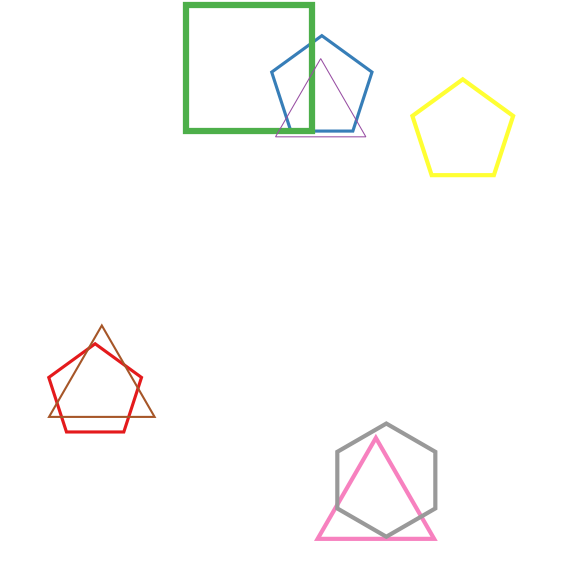[{"shape": "pentagon", "thickness": 1.5, "radius": 0.42, "center": [0.165, 0.319]}, {"shape": "pentagon", "thickness": 1.5, "radius": 0.46, "center": [0.557, 0.846]}, {"shape": "square", "thickness": 3, "radius": 0.54, "center": [0.431, 0.881]}, {"shape": "triangle", "thickness": 0.5, "radius": 0.45, "center": [0.555, 0.807]}, {"shape": "pentagon", "thickness": 2, "radius": 0.46, "center": [0.801, 0.77]}, {"shape": "triangle", "thickness": 1, "radius": 0.53, "center": [0.176, 0.33]}, {"shape": "triangle", "thickness": 2, "radius": 0.58, "center": [0.651, 0.124]}, {"shape": "hexagon", "thickness": 2, "radius": 0.49, "center": [0.669, 0.168]}]